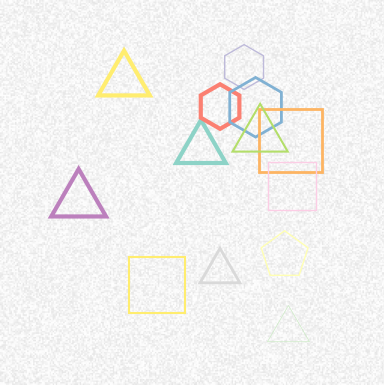[{"shape": "triangle", "thickness": 3, "radius": 0.37, "center": [0.522, 0.614]}, {"shape": "pentagon", "thickness": 1, "radius": 0.32, "center": [0.739, 0.337]}, {"shape": "hexagon", "thickness": 1, "radius": 0.29, "center": [0.634, 0.826]}, {"shape": "hexagon", "thickness": 3, "radius": 0.29, "center": [0.572, 0.723]}, {"shape": "hexagon", "thickness": 2, "radius": 0.39, "center": [0.664, 0.721]}, {"shape": "square", "thickness": 2, "radius": 0.41, "center": [0.754, 0.636]}, {"shape": "triangle", "thickness": 1.5, "radius": 0.41, "center": [0.676, 0.648]}, {"shape": "square", "thickness": 1, "radius": 0.31, "center": [0.758, 0.518]}, {"shape": "triangle", "thickness": 2, "radius": 0.3, "center": [0.571, 0.295]}, {"shape": "triangle", "thickness": 3, "radius": 0.41, "center": [0.204, 0.479]}, {"shape": "triangle", "thickness": 0.5, "radius": 0.31, "center": [0.749, 0.144]}, {"shape": "triangle", "thickness": 3, "radius": 0.39, "center": [0.322, 0.791]}, {"shape": "square", "thickness": 1.5, "radius": 0.36, "center": [0.407, 0.261]}]